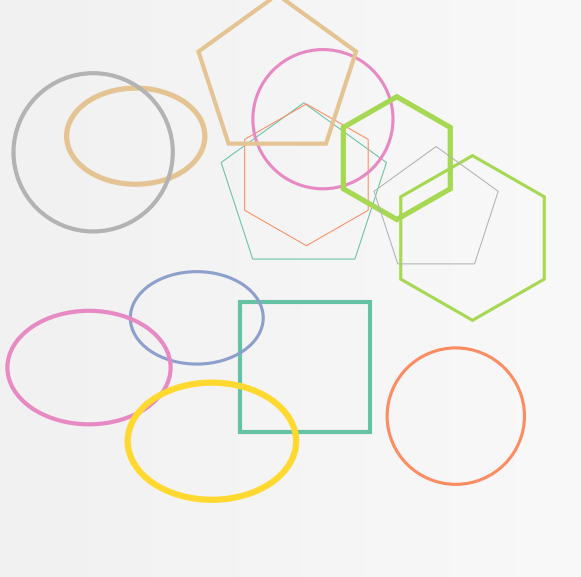[{"shape": "square", "thickness": 2, "radius": 0.56, "center": [0.525, 0.363]}, {"shape": "pentagon", "thickness": 0.5, "radius": 0.75, "center": [0.523, 0.671]}, {"shape": "hexagon", "thickness": 0.5, "radius": 0.61, "center": [0.527, 0.696]}, {"shape": "circle", "thickness": 1.5, "radius": 0.59, "center": [0.784, 0.279]}, {"shape": "oval", "thickness": 1.5, "radius": 0.57, "center": [0.339, 0.449]}, {"shape": "oval", "thickness": 2, "radius": 0.7, "center": [0.153, 0.363]}, {"shape": "circle", "thickness": 1.5, "radius": 0.6, "center": [0.556, 0.793]}, {"shape": "hexagon", "thickness": 2.5, "radius": 0.53, "center": [0.683, 0.725]}, {"shape": "hexagon", "thickness": 1.5, "radius": 0.71, "center": [0.813, 0.587]}, {"shape": "oval", "thickness": 3, "radius": 0.72, "center": [0.365, 0.235]}, {"shape": "pentagon", "thickness": 2, "radius": 0.71, "center": [0.477, 0.866]}, {"shape": "oval", "thickness": 2.5, "radius": 0.59, "center": [0.234, 0.763]}, {"shape": "pentagon", "thickness": 0.5, "radius": 0.56, "center": [0.75, 0.633]}, {"shape": "circle", "thickness": 2, "radius": 0.69, "center": [0.16, 0.735]}]